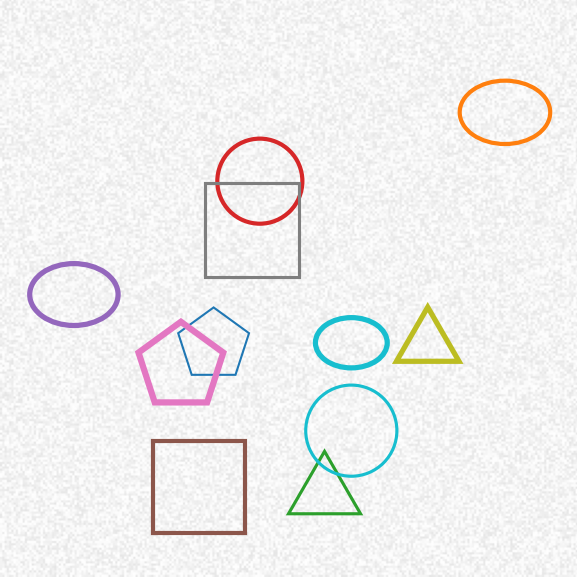[{"shape": "pentagon", "thickness": 1, "radius": 0.32, "center": [0.37, 0.402]}, {"shape": "oval", "thickness": 2, "radius": 0.39, "center": [0.874, 0.805]}, {"shape": "triangle", "thickness": 1.5, "radius": 0.36, "center": [0.562, 0.145]}, {"shape": "circle", "thickness": 2, "radius": 0.37, "center": [0.45, 0.685]}, {"shape": "oval", "thickness": 2.5, "radius": 0.38, "center": [0.128, 0.489]}, {"shape": "square", "thickness": 2, "radius": 0.4, "center": [0.345, 0.156]}, {"shape": "pentagon", "thickness": 3, "radius": 0.39, "center": [0.313, 0.365]}, {"shape": "square", "thickness": 1.5, "radius": 0.41, "center": [0.437, 0.601]}, {"shape": "triangle", "thickness": 2.5, "radius": 0.31, "center": [0.741, 0.405]}, {"shape": "oval", "thickness": 2.5, "radius": 0.31, "center": [0.608, 0.406]}, {"shape": "circle", "thickness": 1.5, "radius": 0.39, "center": [0.608, 0.253]}]